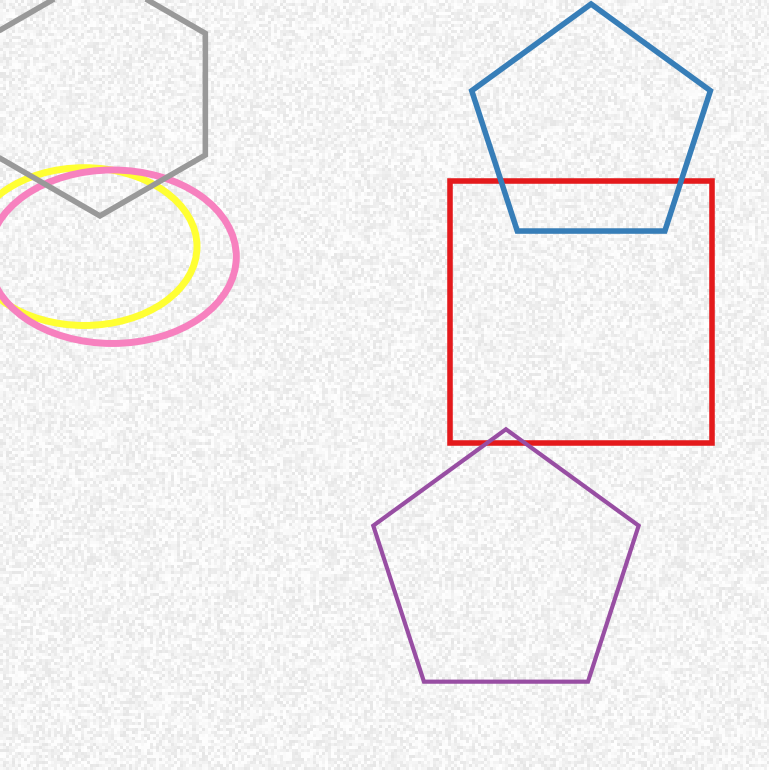[{"shape": "square", "thickness": 2, "radius": 0.85, "center": [0.755, 0.595]}, {"shape": "pentagon", "thickness": 2, "radius": 0.81, "center": [0.768, 0.832]}, {"shape": "pentagon", "thickness": 1.5, "radius": 0.91, "center": [0.657, 0.261]}, {"shape": "oval", "thickness": 2.5, "radius": 0.73, "center": [0.109, 0.68]}, {"shape": "oval", "thickness": 2.5, "radius": 0.8, "center": [0.146, 0.667]}, {"shape": "hexagon", "thickness": 2, "radius": 0.79, "center": [0.13, 0.878]}]